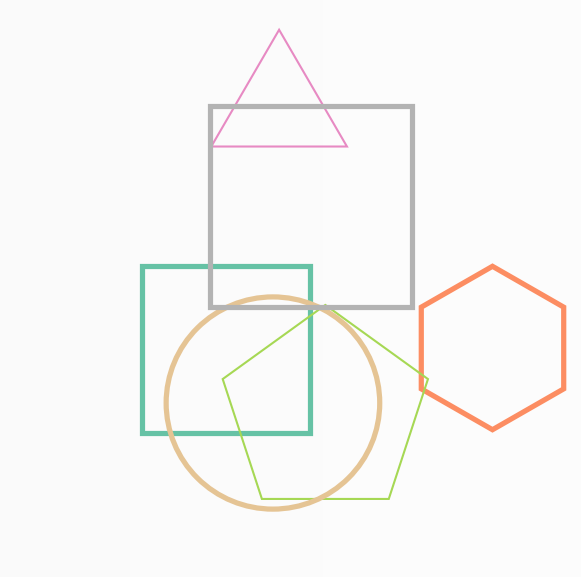[{"shape": "square", "thickness": 2.5, "radius": 0.72, "center": [0.388, 0.394]}, {"shape": "hexagon", "thickness": 2.5, "radius": 0.71, "center": [0.847, 0.397]}, {"shape": "triangle", "thickness": 1, "radius": 0.67, "center": [0.48, 0.813]}, {"shape": "pentagon", "thickness": 1, "radius": 0.93, "center": [0.56, 0.285]}, {"shape": "circle", "thickness": 2.5, "radius": 0.92, "center": [0.47, 0.301]}, {"shape": "square", "thickness": 2.5, "radius": 0.87, "center": [0.535, 0.641]}]